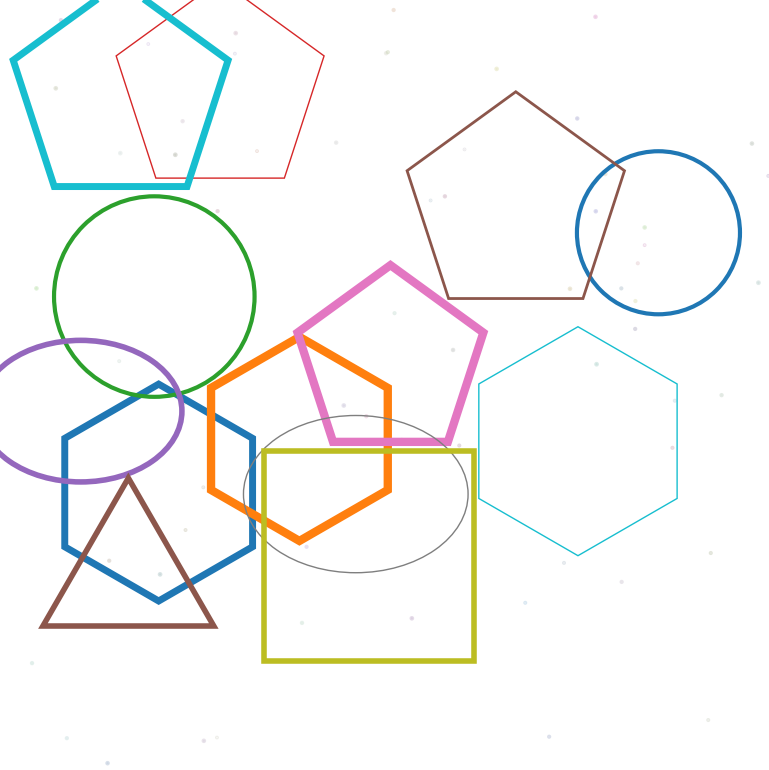[{"shape": "circle", "thickness": 1.5, "radius": 0.53, "center": [0.855, 0.698]}, {"shape": "hexagon", "thickness": 2.5, "radius": 0.7, "center": [0.206, 0.36]}, {"shape": "hexagon", "thickness": 3, "radius": 0.66, "center": [0.389, 0.43]}, {"shape": "circle", "thickness": 1.5, "radius": 0.65, "center": [0.2, 0.615]}, {"shape": "pentagon", "thickness": 0.5, "radius": 0.71, "center": [0.286, 0.884]}, {"shape": "oval", "thickness": 2, "radius": 0.66, "center": [0.105, 0.466]}, {"shape": "pentagon", "thickness": 1, "radius": 0.74, "center": [0.67, 0.732]}, {"shape": "triangle", "thickness": 2, "radius": 0.64, "center": [0.167, 0.251]}, {"shape": "pentagon", "thickness": 3, "radius": 0.63, "center": [0.507, 0.529]}, {"shape": "oval", "thickness": 0.5, "radius": 0.73, "center": [0.462, 0.358]}, {"shape": "square", "thickness": 2, "radius": 0.68, "center": [0.479, 0.278]}, {"shape": "hexagon", "thickness": 0.5, "radius": 0.74, "center": [0.751, 0.427]}, {"shape": "pentagon", "thickness": 2.5, "radius": 0.73, "center": [0.157, 0.876]}]